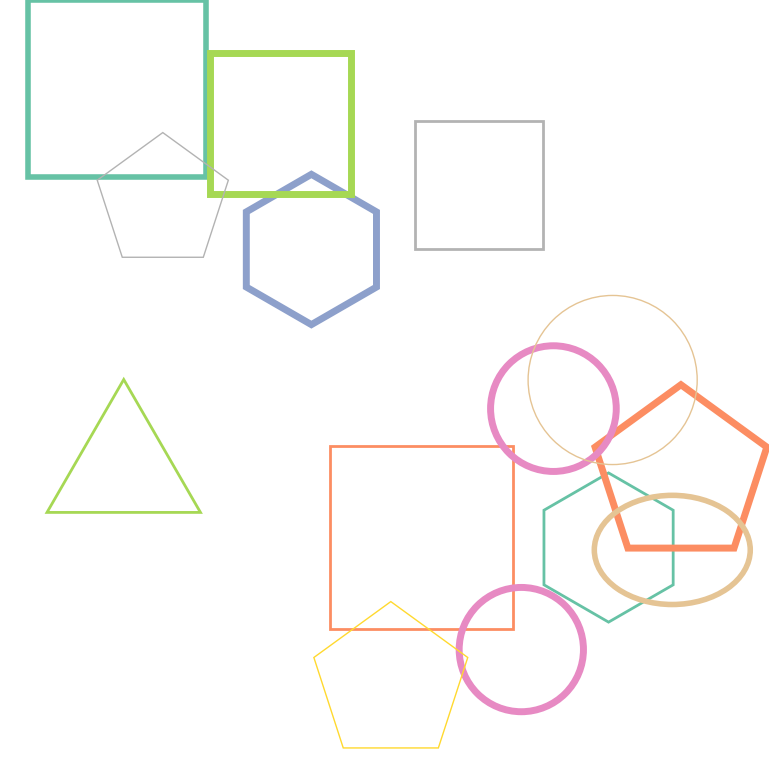[{"shape": "hexagon", "thickness": 1, "radius": 0.48, "center": [0.79, 0.289]}, {"shape": "square", "thickness": 2, "radius": 0.58, "center": [0.152, 0.885]}, {"shape": "square", "thickness": 1, "radius": 0.59, "center": [0.547, 0.302]}, {"shape": "pentagon", "thickness": 2.5, "radius": 0.59, "center": [0.884, 0.383]}, {"shape": "hexagon", "thickness": 2.5, "radius": 0.49, "center": [0.404, 0.676]}, {"shape": "circle", "thickness": 2.5, "radius": 0.41, "center": [0.719, 0.469]}, {"shape": "circle", "thickness": 2.5, "radius": 0.4, "center": [0.677, 0.156]}, {"shape": "triangle", "thickness": 1, "radius": 0.58, "center": [0.161, 0.392]}, {"shape": "square", "thickness": 2.5, "radius": 0.46, "center": [0.365, 0.84]}, {"shape": "pentagon", "thickness": 0.5, "radius": 0.53, "center": [0.508, 0.114]}, {"shape": "oval", "thickness": 2, "radius": 0.51, "center": [0.873, 0.286]}, {"shape": "circle", "thickness": 0.5, "radius": 0.55, "center": [0.796, 0.506]}, {"shape": "pentagon", "thickness": 0.5, "radius": 0.45, "center": [0.211, 0.738]}, {"shape": "square", "thickness": 1, "radius": 0.42, "center": [0.622, 0.759]}]